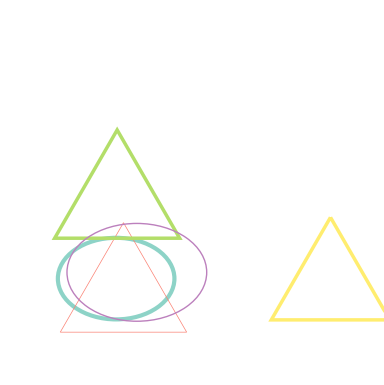[{"shape": "oval", "thickness": 3, "radius": 0.76, "center": [0.302, 0.276]}, {"shape": "triangle", "thickness": 0.5, "radius": 0.95, "center": [0.321, 0.232]}, {"shape": "triangle", "thickness": 2.5, "radius": 0.94, "center": [0.304, 0.475]}, {"shape": "oval", "thickness": 1, "radius": 0.91, "center": [0.355, 0.293]}, {"shape": "triangle", "thickness": 2.5, "radius": 0.89, "center": [0.858, 0.258]}]